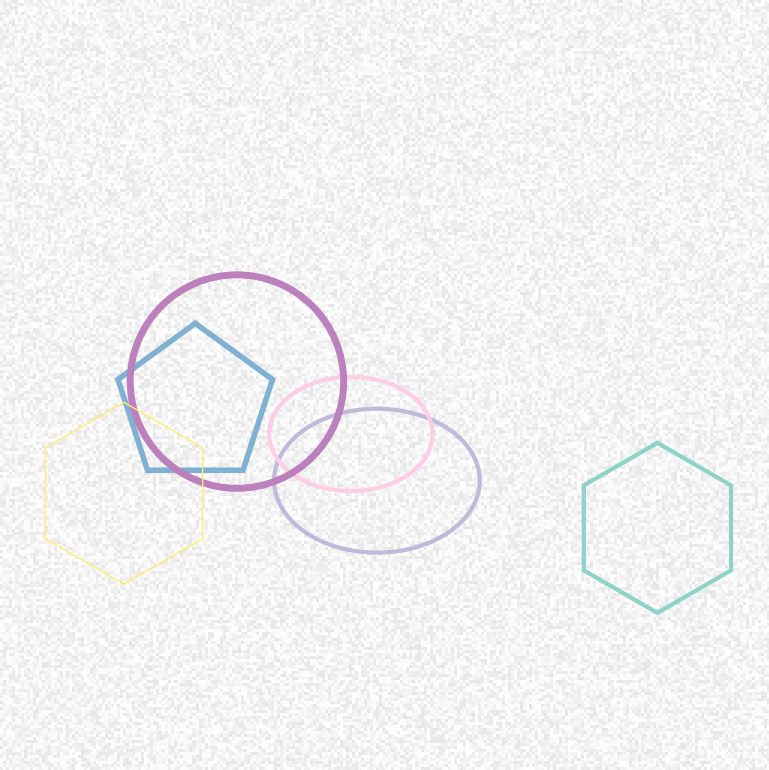[{"shape": "hexagon", "thickness": 1.5, "radius": 0.55, "center": [0.854, 0.314]}, {"shape": "oval", "thickness": 1.5, "radius": 0.67, "center": [0.49, 0.376]}, {"shape": "pentagon", "thickness": 2, "radius": 0.53, "center": [0.254, 0.475]}, {"shape": "oval", "thickness": 1.5, "radius": 0.53, "center": [0.456, 0.436]}, {"shape": "circle", "thickness": 2.5, "radius": 0.69, "center": [0.308, 0.504]}, {"shape": "hexagon", "thickness": 0.5, "radius": 0.59, "center": [0.161, 0.359]}]